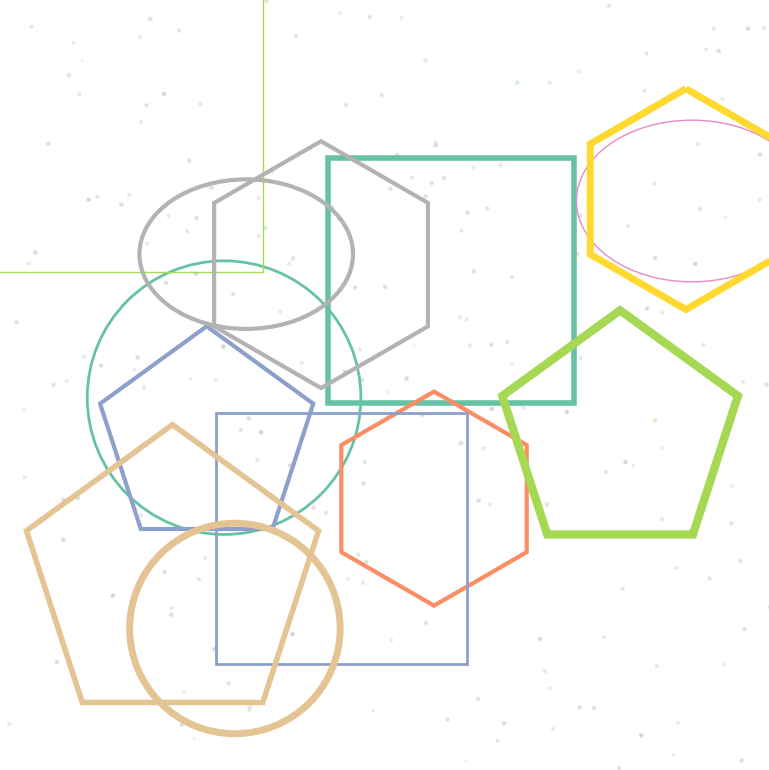[{"shape": "square", "thickness": 2, "radius": 0.8, "center": [0.586, 0.636]}, {"shape": "circle", "thickness": 1, "radius": 0.89, "center": [0.291, 0.484]}, {"shape": "hexagon", "thickness": 1.5, "radius": 0.7, "center": [0.564, 0.352]}, {"shape": "pentagon", "thickness": 1.5, "radius": 0.73, "center": [0.268, 0.431]}, {"shape": "square", "thickness": 1, "radius": 0.81, "center": [0.443, 0.301]}, {"shape": "oval", "thickness": 0.5, "radius": 0.75, "center": [0.899, 0.739]}, {"shape": "square", "thickness": 0.5, "radius": 0.93, "center": [0.156, 0.832]}, {"shape": "pentagon", "thickness": 3, "radius": 0.8, "center": [0.805, 0.436]}, {"shape": "hexagon", "thickness": 2.5, "radius": 0.72, "center": [0.891, 0.741]}, {"shape": "pentagon", "thickness": 2, "radius": 1.0, "center": [0.224, 0.249]}, {"shape": "circle", "thickness": 2.5, "radius": 0.68, "center": [0.305, 0.184]}, {"shape": "hexagon", "thickness": 1.5, "radius": 0.8, "center": [0.417, 0.656]}, {"shape": "oval", "thickness": 1.5, "radius": 0.69, "center": [0.32, 0.67]}]